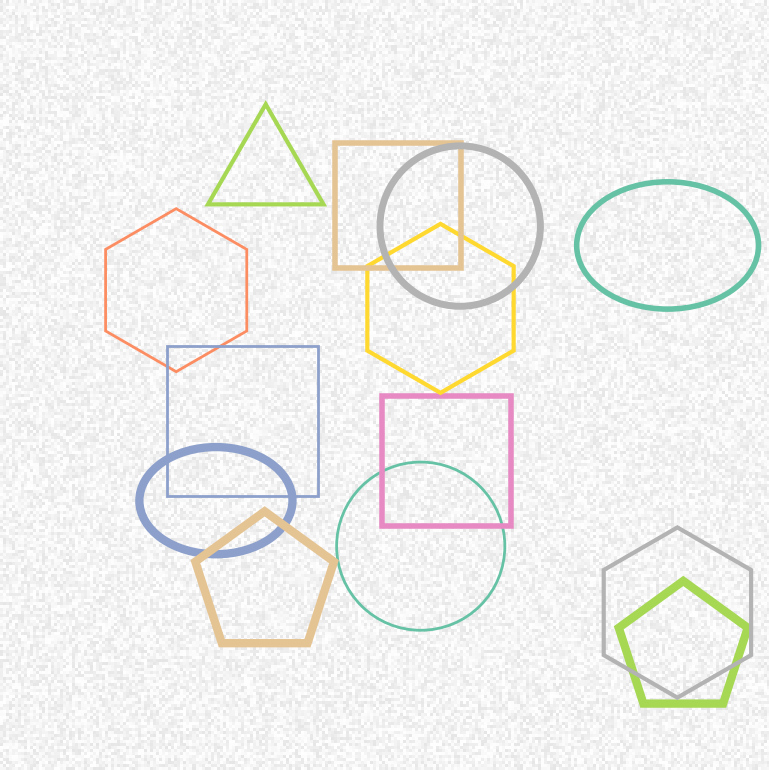[{"shape": "oval", "thickness": 2, "radius": 0.59, "center": [0.867, 0.681]}, {"shape": "circle", "thickness": 1, "radius": 0.55, "center": [0.546, 0.291]}, {"shape": "hexagon", "thickness": 1, "radius": 0.53, "center": [0.229, 0.623]}, {"shape": "oval", "thickness": 3, "radius": 0.5, "center": [0.28, 0.35]}, {"shape": "square", "thickness": 1, "radius": 0.49, "center": [0.315, 0.453]}, {"shape": "square", "thickness": 2, "radius": 0.42, "center": [0.58, 0.402]}, {"shape": "pentagon", "thickness": 3, "radius": 0.44, "center": [0.887, 0.157]}, {"shape": "triangle", "thickness": 1.5, "radius": 0.43, "center": [0.345, 0.778]}, {"shape": "hexagon", "thickness": 1.5, "radius": 0.55, "center": [0.572, 0.6]}, {"shape": "square", "thickness": 2, "radius": 0.41, "center": [0.517, 0.733]}, {"shape": "pentagon", "thickness": 3, "radius": 0.47, "center": [0.344, 0.241]}, {"shape": "hexagon", "thickness": 1.5, "radius": 0.55, "center": [0.88, 0.204]}, {"shape": "circle", "thickness": 2.5, "radius": 0.52, "center": [0.598, 0.706]}]